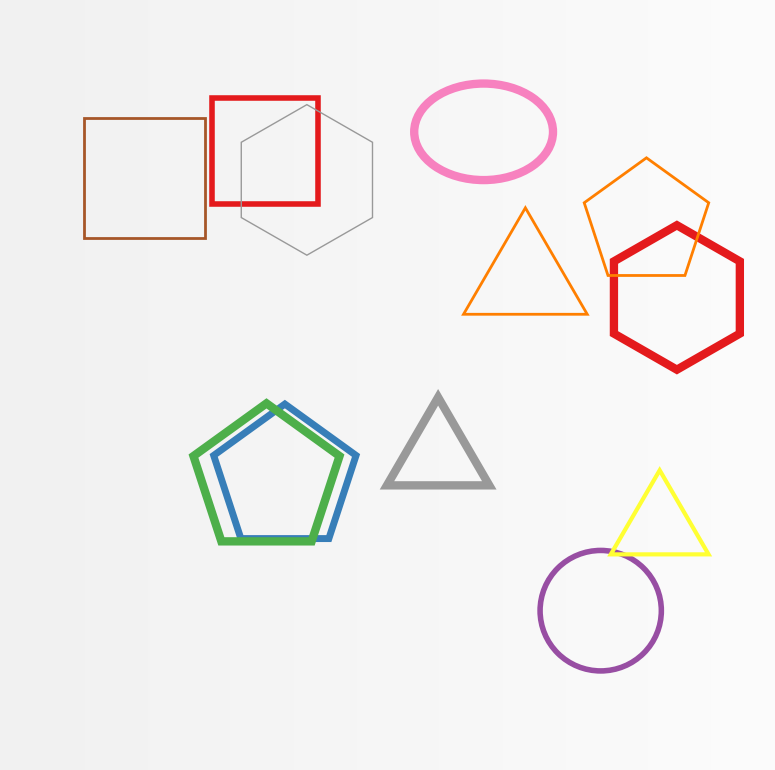[{"shape": "hexagon", "thickness": 3, "radius": 0.47, "center": [0.873, 0.614]}, {"shape": "square", "thickness": 2, "radius": 0.34, "center": [0.342, 0.804]}, {"shape": "pentagon", "thickness": 2.5, "radius": 0.48, "center": [0.368, 0.379]}, {"shape": "pentagon", "thickness": 3, "radius": 0.5, "center": [0.344, 0.377]}, {"shape": "circle", "thickness": 2, "radius": 0.39, "center": [0.775, 0.207]}, {"shape": "triangle", "thickness": 1, "radius": 0.46, "center": [0.678, 0.638]}, {"shape": "pentagon", "thickness": 1, "radius": 0.42, "center": [0.834, 0.711]}, {"shape": "triangle", "thickness": 1.5, "radius": 0.36, "center": [0.851, 0.316]}, {"shape": "square", "thickness": 1, "radius": 0.39, "center": [0.186, 0.769]}, {"shape": "oval", "thickness": 3, "radius": 0.45, "center": [0.624, 0.829]}, {"shape": "hexagon", "thickness": 0.5, "radius": 0.49, "center": [0.396, 0.766]}, {"shape": "triangle", "thickness": 3, "radius": 0.38, "center": [0.565, 0.408]}]